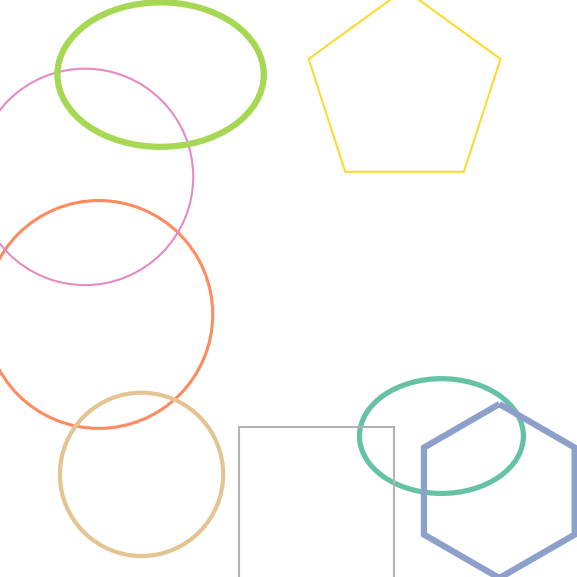[{"shape": "oval", "thickness": 2.5, "radius": 0.71, "center": [0.764, 0.244]}, {"shape": "circle", "thickness": 1.5, "radius": 0.99, "center": [0.171, 0.455]}, {"shape": "hexagon", "thickness": 3, "radius": 0.75, "center": [0.865, 0.149]}, {"shape": "circle", "thickness": 1, "radius": 0.94, "center": [0.147, 0.693]}, {"shape": "oval", "thickness": 3, "radius": 0.89, "center": [0.278, 0.87]}, {"shape": "pentagon", "thickness": 1, "radius": 0.87, "center": [0.701, 0.843]}, {"shape": "circle", "thickness": 2, "radius": 0.71, "center": [0.245, 0.178]}, {"shape": "square", "thickness": 1, "radius": 0.67, "center": [0.548, 0.126]}]